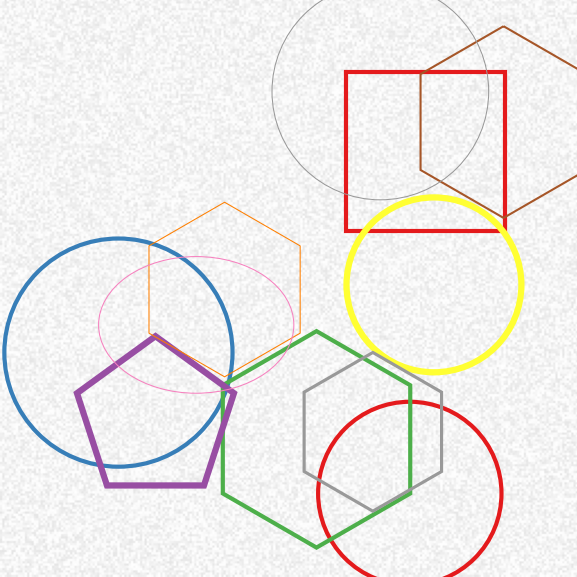[{"shape": "square", "thickness": 2, "radius": 0.69, "center": [0.737, 0.737]}, {"shape": "circle", "thickness": 2, "radius": 0.79, "center": [0.71, 0.145]}, {"shape": "circle", "thickness": 2, "radius": 0.99, "center": [0.205, 0.389]}, {"shape": "hexagon", "thickness": 2, "radius": 0.94, "center": [0.548, 0.238]}, {"shape": "pentagon", "thickness": 3, "radius": 0.71, "center": [0.269, 0.274]}, {"shape": "hexagon", "thickness": 0.5, "radius": 0.76, "center": [0.389, 0.498]}, {"shape": "circle", "thickness": 3, "radius": 0.76, "center": [0.751, 0.506]}, {"shape": "hexagon", "thickness": 1, "radius": 0.83, "center": [0.872, 0.788]}, {"shape": "oval", "thickness": 0.5, "radius": 0.85, "center": [0.34, 0.437]}, {"shape": "hexagon", "thickness": 1.5, "radius": 0.69, "center": [0.646, 0.251]}, {"shape": "circle", "thickness": 0.5, "radius": 0.94, "center": [0.659, 0.841]}]